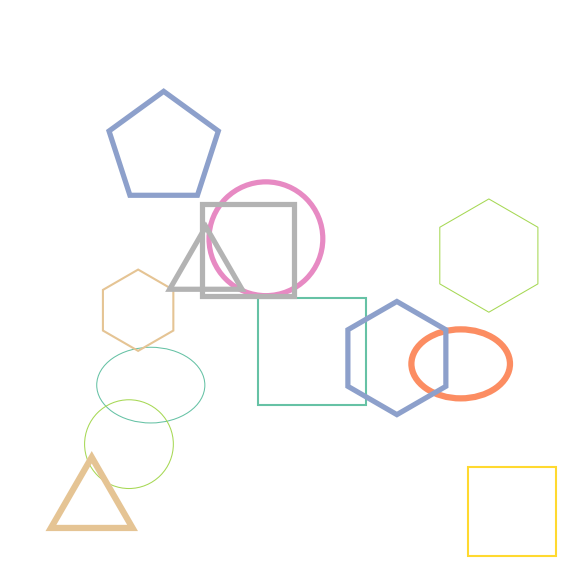[{"shape": "oval", "thickness": 0.5, "radius": 0.47, "center": [0.261, 0.332]}, {"shape": "square", "thickness": 1, "radius": 0.47, "center": [0.54, 0.391]}, {"shape": "oval", "thickness": 3, "radius": 0.43, "center": [0.798, 0.369]}, {"shape": "pentagon", "thickness": 2.5, "radius": 0.5, "center": [0.283, 0.741]}, {"shape": "hexagon", "thickness": 2.5, "radius": 0.49, "center": [0.687, 0.379]}, {"shape": "circle", "thickness": 2.5, "radius": 0.49, "center": [0.46, 0.586]}, {"shape": "hexagon", "thickness": 0.5, "radius": 0.49, "center": [0.846, 0.557]}, {"shape": "circle", "thickness": 0.5, "radius": 0.38, "center": [0.223, 0.23]}, {"shape": "square", "thickness": 1, "radius": 0.38, "center": [0.887, 0.113]}, {"shape": "hexagon", "thickness": 1, "radius": 0.35, "center": [0.239, 0.462]}, {"shape": "triangle", "thickness": 3, "radius": 0.41, "center": [0.159, 0.126]}, {"shape": "triangle", "thickness": 2.5, "radius": 0.36, "center": [0.356, 0.534]}, {"shape": "square", "thickness": 2.5, "radius": 0.4, "center": [0.429, 0.566]}]